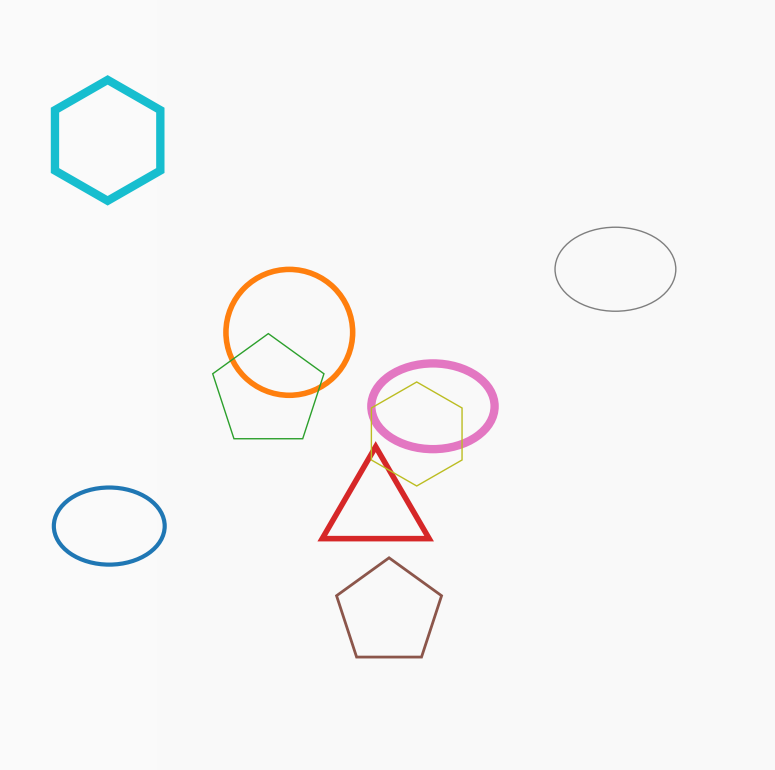[{"shape": "oval", "thickness": 1.5, "radius": 0.36, "center": [0.141, 0.317]}, {"shape": "circle", "thickness": 2, "radius": 0.41, "center": [0.373, 0.568]}, {"shape": "pentagon", "thickness": 0.5, "radius": 0.38, "center": [0.346, 0.491]}, {"shape": "triangle", "thickness": 2, "radius": 0.4, "center": [0.485, 0.34]}, {"shape": "pentagon", "thickness": 1, "radius": 0.36, "center": [0.502, 0.204]}, {"shape": "oval", "thickness": 3, "radius": 0.4, "center": [0.559, 0.472]}, {"shape": "oval", "thickness": 0.5, "radius": 0.39, "center": [0.794, 0.65]}, {"shape": "hexagon", "thickness": 0.5, "radius": 0.34, "center": [0.538, 0.436]}, {"shape": "hexagon", "thickness": 3, "radius": 0.39, "center": [0.139, 0.818]}]